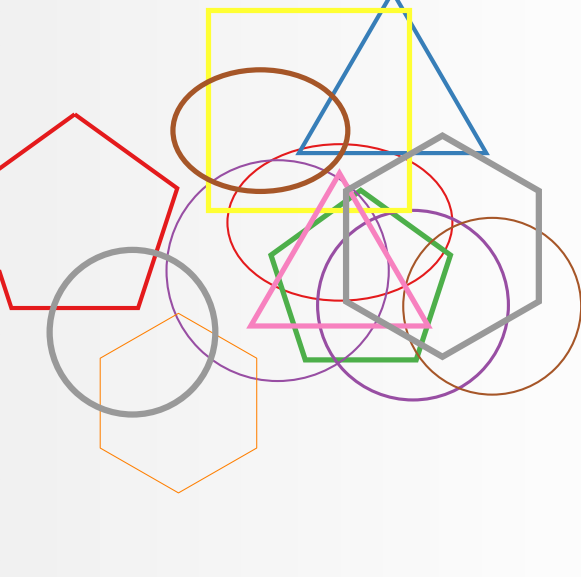[{"shape": "pentagon", "thickness": 2, "radius": 0.93, "center": [0.129, 0.616]}, {"shape": "oval", "thickness": 1, "radius": 0.97, "center": [0.585, 0.614]}, {"shape": "triangle", "thickness": 2, "radius": 0.93, "center": [0.675, 0.827]}, {"shape": "pentagon", "thickness": 2.5, "radius": 0.81, "center": [0.621, 0.507]}, {"shape": "circle", "thickness": 1.5, "radius": 0.82, "center": [0.711, 0.471]}, {"shape": "circle", "thickness": 1, "radius": 0.96, "center": [0.478, 0.531]}, {"shape": "hexagon", "thickness": 0.5, "radius": 0.78, "center": [0.307, 0.301]}, {"shape": "square", "thickness": 2.5, "radius": 0.86, "center": [0.531, 0.808]}, {"shape": "circle", "thickness": 1, "radius": 0.77, "center": [0.847, 0.469]}, {"shape": "oval", "thickness": 2.5, "radius": 0.75, "center": [0.448, 0.773]}, {"shape": "triangle", "thickness": 2.5, "radius": 0.88, "center": [0.584, 0.523]}, {"shape": "hexagon", "thickness": 3, "radius": 0.96, "center": [0.761, 0.573]}, {"shape": "circle", "thickness": 3, "radius": 0.71, "center": [0.228, 0.424]}]